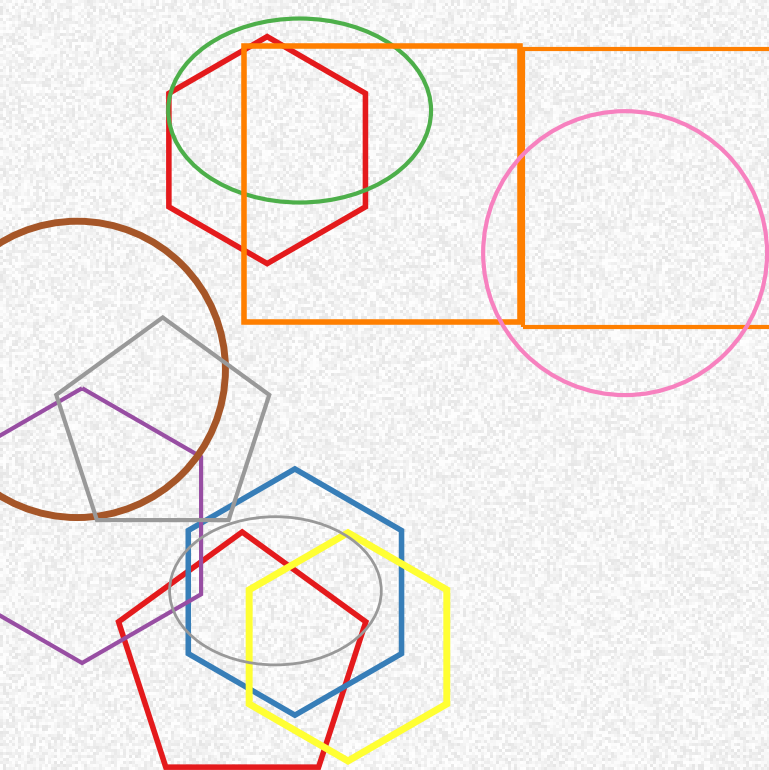[{"shape": "hexagon", "thickness": 2, "radius": 0.74, "center": [0.347, 0.805]}, {"shape": "pentagon", "thickness": 2, "radius": 0.84, "center": [0.315, 0.14]}, {"shape": "hexagon", "thickness": 2, "radius": 0.8, "center": [0.383, 0.231]}, {"shape": "oval", "thickness": 1.5, "radius": 0.85, "center": [0.389, 0.856]}, {"shape": "hexagon", "thickness": 1.5, "radius": 0.89, "center": [0.107, 0.317]}, {"shape": "square", "thickness": 2, "radius": 0.9, "center": [0.496, 0.761]}, {"shape": "square", "thickness": 1.5, "radius": 0.9, "center": [0.86, 0.756]}, {"shape": "hexagon", "thickness": 2.5, "radius": 0.74, "center": [0.452, 0.16]}, {"shape": "circle", "thickness": 2.5, "radius": 0.96, "center": [0.1, 0.52]}, {"shape": "circle", "thickness": 1.5, "radius": 0.92, "center": [0.812, 0.671]}, {"shape": "pentagon", "thickness": 1.5, "radius": 0.73, "center": [0.211, 0.442]}, {"shape": "oval", "thickness": 1, "radius": 0.69, "center": [0.358, 0.233]}]